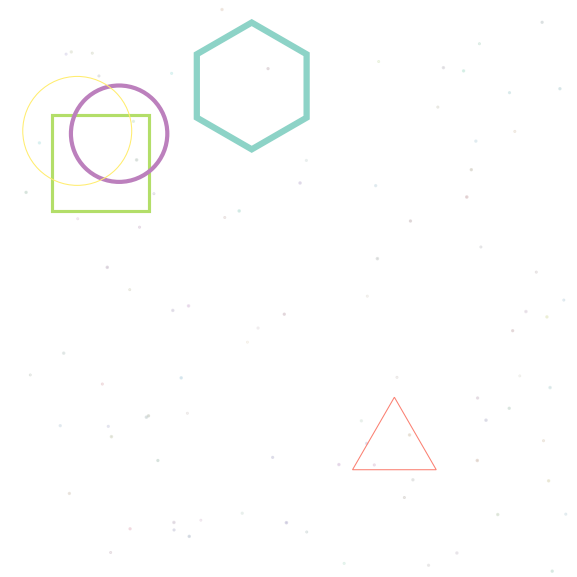[{"shape": "hexagon", "thickness": 3, "radius": 0.55, "center": [0.436, 0.85]}, {"shape": "triangle", "thickness": 0.5, "radius": 0.42, "center": [0.683, 0.228]}, {"shape": "square", "thickness": 1.5, "radius": 0.42, "center": [0.174, 0.717]}, {"shape": "circle", "thickness": 2, "radius": 0.42, "center": [0.206, 0.768]}, {"shape": "circle", "thickness": 0.5, "radius": 0.47, "center": [0.134, 0.772]}]